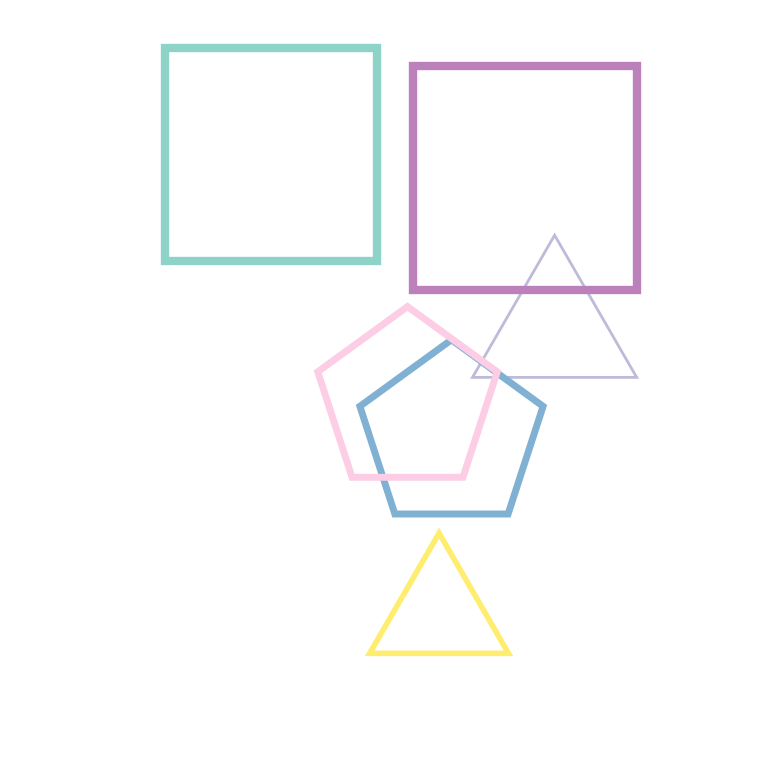[{"shape": "square", "thickness": 3, "radius": 0.69, "center": [0.352, 0.799]}, {"shape": "triangle", "thickness": 1, "radius": 0.62, "center": [0.72, 0.571]}, {"shape": "pentagon", "thickness": 2.5, "radius": 0.63, "center": [0.586, 0.434]}, {"shape": "pentagon", "thickness": 2.5, "radius": 0.61, "center": [0.529, 0.479]}, {"shape": "square", "thickness": 3, "radius": 0.73, "center": [0.682, 0.769]}, {"shape": "triangle", "thickness": 2, "radius": 0.52, "center": [0.57, 0.204]}]